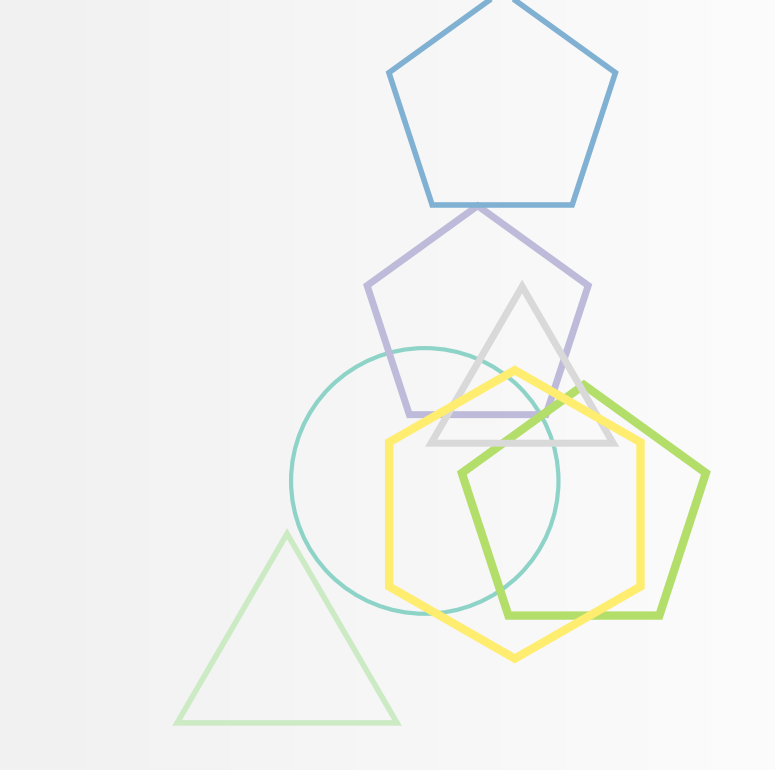[{"shape": "circle", "thickness": 1.5, "radius": 0.86, "center": [0.548, 0.375]}, {"shape": "pentagon", "thickness": 2.5, "radius": 0.75, "center": [0.616, 0.583]}, {"shape": "pentagon", "thickness": 2, "radius": 0.77, "center": [0.648, 0.858]}, {"shape": "pentagon", "thickness": 3, "radius": 0.83, "center": [0.753, 0.335]}, {"shape": "triangle", "thickness": 2.5, "radius": 0.68, "center": [0.674, 0.492]}, {"shape": "triangle", "thickness": 2, "radius": 0.82, "center": [0.37, 0.143]}, {"shape": "hexagon", "thickness": 3, "radius": 0.94, "center": [0.664, 0.332]}]